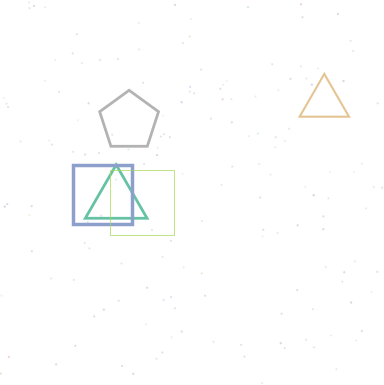[{"shape": "triangle", "thickness": 2, "radius": 0.46, "center": [0.302, 0.479]}, {"shape": "square", "thickness": 2.5, "radius": 0.38, "center": [0.266, 0.494]}, {"shape": "square", "thickness": 0.5, "radius": 0.42, "center": [0.368, 0.474]}, {"shape": "triangle", "thickness": 1.5, "radius": 0.37, "center": [0.842, 0.734]}, {"shape": "pentagon", "thickness": 2, "radius": 0.4, "center": [0.335, 0.685]}]